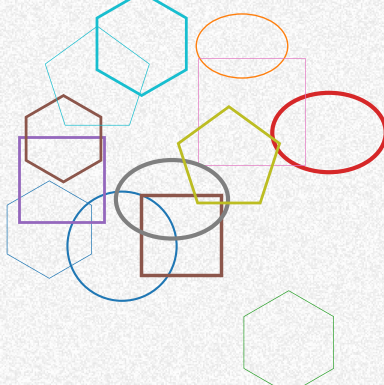[{"shape": "hexagon", "thickness": 0.5, "radius": 0.63, "center": [0.128, 0.404]}, {"shape": "circle", "thickness": 1.5, "radius": 0.71, "center": [0.317, 0.36]}, {"shape": "oval", "thickness": 1, "radius": 0.59, "center": [0.629, 0.881]}, {"shape": "hexagon", "thickness": 0.5, "radius": 0.67, "center": [0.75, 0.11]}, {"shape": "oval", "thickness": 3, "radius": 0.74, "center": [0.855, 0.656]}, {"shape": "square", "thickness": 2, "radius": 0.55, "center": [0.161, 0.534]}, {"shape": "square", "thickness": 2.5, "radius": 0.52, "center": [0.47, 0.39]}, {"shape": "hexagon", "thickness": 2, "radius": 0.56, "center": [0.165, 0.64]}, {"shape": "square", "thickness": 0.5, "radius": 0.69, "center": [0.654, 0.711]}, {"shape": "oval", "thickness": 3, "radius": 0.73, "center": [0.447, 0.482]}, {"shape": "pentagon", "thickness": 2, "radius": 0.69, "center": [0.595, 0.585]}, {"shape": "hexagon", "thickness": 2, "radius": 0.67, "center": [0.368, 0.886]}, {"shape": "pentagon", "thickness": 0.5, "radius": 0.71, "center": [0.253, 0.79]}]